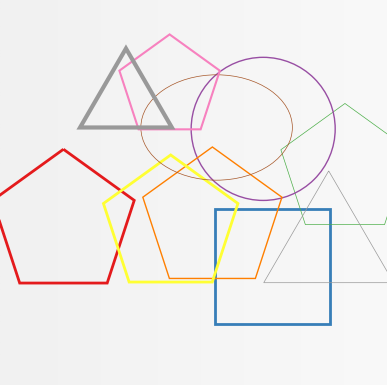[{"shape": "pentagon", "thickness": 2, "radius": 0.96, "center": [0.164, 0.42]}, {"shape": "square", "thickness": 2, "radius": 0.74, "center": [0.703, 0.308]}, {"shape": "pentagon", "thickness": 0.5, "radius": 0.87, "center": [0.89, 0.557]}, {"shape": "circle", "thickness": 1, "radius": 0.93, "center": [0.679, 0.665]}, {"shape": "pentagon", "thickness": 1, "radius": 0.94, "center": [0.548, 0.429]}, {"shape": "pentagon", "thickness": 2, "radius": 0.91, "center": [0.44, 0.415]}, {"shape": "oval", "thickness": 0.5, "radius": 0.98, "center": [0.559, 0.669]}, {"shape": "pentagon", "thickness": 1.5, "radius": 0.68, "center": [0.438, 0.774]}, {"shape": "triangle", "thickness": 0.5, "radius": 0.97, "center": [0.848, 0.363]}, {"shape": "triangle", "thickness": 3, "radius": 0.68, "center": [0.325, 0.737]}]